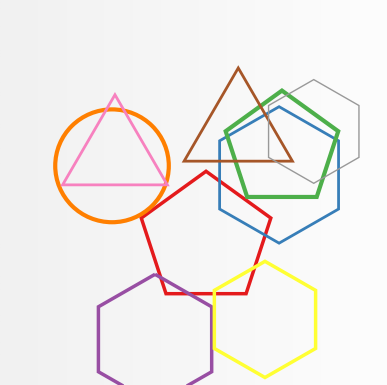[{"shape": "pentagon", "thickness": 2.5, "radius": 0.88, "center": [0.532, 0.379]}, {"shape": "hexagon", "thickness": 2, "radius": 0.89, "center": [0.72, 0.546]}, {"shape": "pentagon", "thickness": 3, "radius": 0.76, "center": [0.728, 0.612]}, {"shape": "hexagon", "thickness": 2.5, "radius": 0.84, "center": [0.4, 0.119]}, {"shape": "circle", "thickness": 3, "radius": 0.73, "center": [0.289, 0.569]}, {"shape": "hexagon", "thickness": 2.5, "radius": 0.75, "center": [0.684, 0.17]}, {"shape": "triangle", "thickness": 2, "radius": 0.81, "center": [0.615, 0.662]}, {"shape": "triangle", "thickness": 2, "radius": 0.78, "center": [0.297, 0.598]}, {"shape": "hexagon", "thickness": 1, "radius": 0.67, "center": [0.81, 0.659]}]